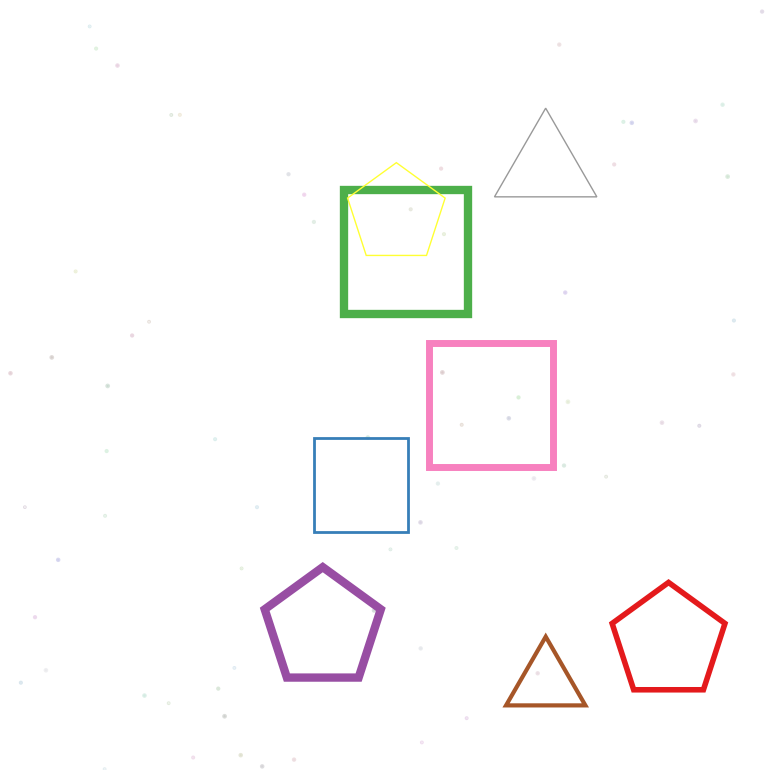[{"shape": "pentagon", "thickness": 2, "radius": 0.39, "center": [0.868, 0.167]}, {"shape": "square", "thickness": 1, "radius": 0.31, "center": [0.469, 0.371]}, {"shape": "square", "thickness": 3, "radius": 0.4, "center": [0.527, 0.672]}, {"shape": "pentagon", "thickness": 3, "radius": 0.4, "center": [0.419, 0.184]}, {"shape": "pentagon", "thickness": 0.5, "radius": 0.33, "center": [0.515, 0.722]}, {"shape": "triangle", "thickness": 1.5, "radius": 0.3, "center": [0.709, 0.114]}, {"shape": "square", "thickness": 2.5, "radius": 0.4, "center": [0.638, 0.474]}, {"shape": "triangle", "thickness": 0.5, "radius": 0.38, "center": [0.709, 0.783]}]